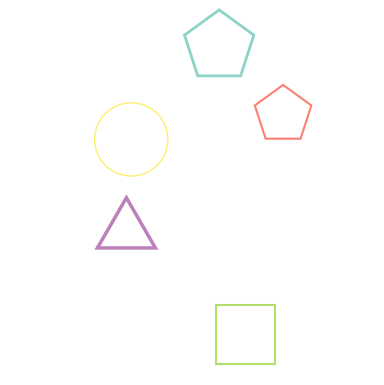[{"shape": "pentagon", "thickness": 2, "radius": 0.47, "center": [0.569, 0.88]}, {"shape": "pentagon", "thickness": 1.5, "radius": 0.39, "center": [0.735, 0.702]}, {"shape": "square", "thickness": 1.5, "radius": 0.38, "center": [0.637, 0.132]}, {"shape": "triangle", "thickness": 2.5, "radius": 0.43, "center": [0.328, 0.399]}, {"shape": "circle", "thickness": 1, "radius": 0.48, "center": [0.341, 0.638]}]